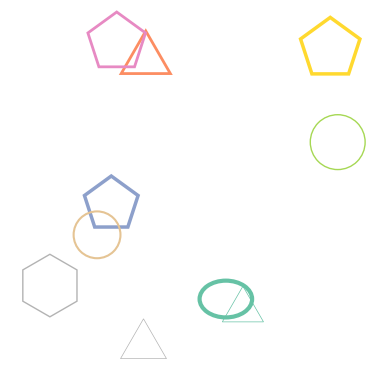[{"shape": "oval", "thickness": 3, "radius": 0.34, "center": [0.587, 0.223]}, {"shape": "triangle", "thickness": 0.5, "radius": 0.31, "center": [0.631, 0.195]}, {"shape": "triangle", "thickness": 2, "radius": 0.37, "center": [0.379, 0.846]}, {"shape": "pentagon", "thickness": 2.5, "radius": 0.37, "center": [0.289, 0.47]}, {"shape": "pentagon", "thickness": 2, "radius": 0.39, "center": [0.303, 0.89]}, {"shape": "circle", "thickness": 1, "radius": 0.36, "center": [0.877, 0.631]}, {"shape": "pentagon", "thickness": 2.5, "radius": 0.41, "center": [0.858, 0.874]}, {"shape": "circle", "thickness": 1.5, "radius": 0.3, "center": [0.252, 0.39]}, {"shape": "triangle", "thickness": 0.5, "radius": 0.34, "center": [0.373, 0.103]}, {"shape": "hexagon", "thickness": 1, "radius": 0.41, "center": [0.13, 0.258]}]